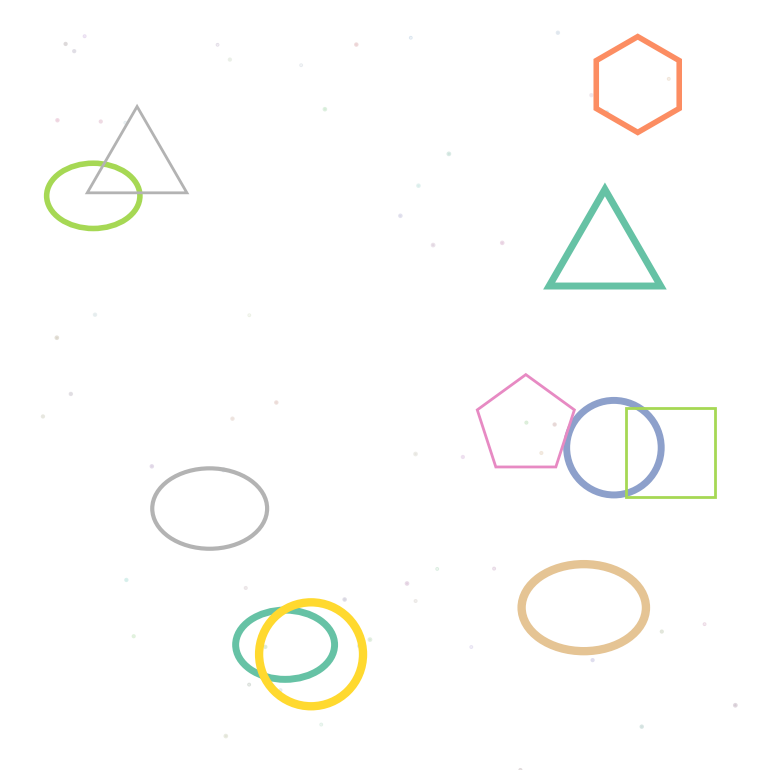[{"shape": "triangle", "thickness": 2.5, "radius": 0.42, "center": [0.786, 0.67]}, {"shape": "oval", "thickness": 2.5, "radius": 0.32, "center": [0.37, 0.163]}, {"shape": "hexagon", "thickness": 2, "radius": 0.31, "center": [0.828, 0.89]}, {"shape": "circle", "thickness": 2.5, "radius": 0.31, "center": [0.797, 0.419]}, {"shape": "pentagon", "thickness": 1, "radius": 0.33, "center": [0.683, 0.447]}, {"shape": "oval", "thickness": 2, "radius": 0.3, "center": [0.121, 0.746]}, {"shape": "square", "thickness": 1, "radius": 0.29, "center": [0.871, 0.413]}, {"shape": "circle", "thickness": 3, "radius": 0.34, "center": [0.404, 0.15]}, {"shape": "oval", "thickness": 3, "radius": 0.4, "center": [0.758, 0.211]}, {"shape": "triangle", "thickness": 1, "radius": 0.37, "center": [0.178, 0.787]}, {"shape": "oval", "thickness": 1.5, "radius": 0.37, "center": [0.272, 0.34]}]